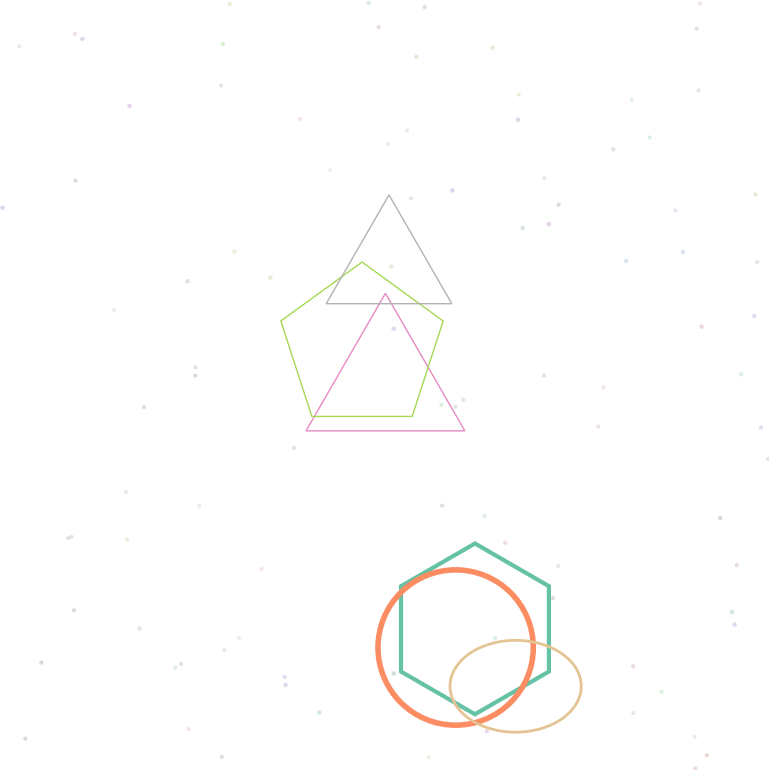[{"shape": "hexagon", "thickness": 1.5, "radius": 0.55, "center": [0.617, 0.183]}, {"shape": "circle", "thickness": 2, "radius": 0.5, "center": [0.592, 0.159]}, {"shape": "triangle", "thickness": 0.5, "radius": 0.6, "center": [0.501, 0.5]}, {"shape": "pentagon", "thickness": 0.5, "radius": 0.55, "center": [0.47, 0.549]}, {"shape": "oval", "thickness": 1, "radius": 0.43, "center": [0.67, 0.109]}, {"shape": "triangle", "thickness": 0.5, "radius": 0.47, "center": [0.505, 0.653]}]